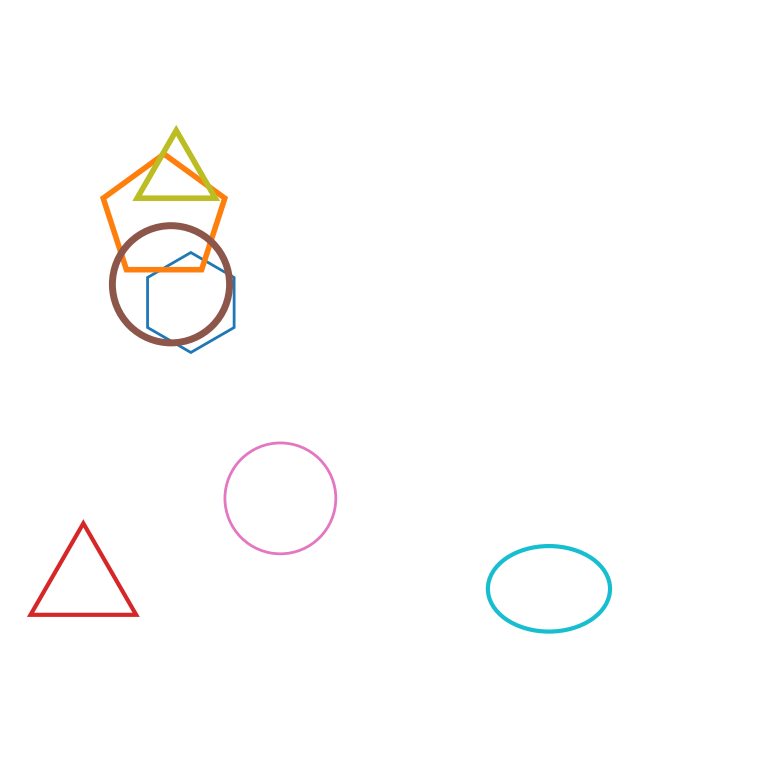[{"shape": "hexagon", "thickness": 1, "radius": 0.32, "center": [0.248, 0.607]}, {"shape": "pentagon", "thickness": 2, "radius": 0.42, "center": [0.213, 0.717]}, {"shape": "triangle", "thickness": 1.5, "radius": 0.4, "center": [0.108, 0.241]}, {"shape": "circle", "thickness": 2.5, "radius": 0.38, "center": [0.222, 0.631]}, {"shape": "circle", "thickness": 1, "radius": 0.36, "center": [0.364, 0.353]}, {"shape": "triangle", "thickness": 2, "radius": 0.29, "center": [0.229, 0.772]}, {"shape": "oval", "thickness": 1.5, "radius": 0.4, "center": [0.713, 0.235]}]